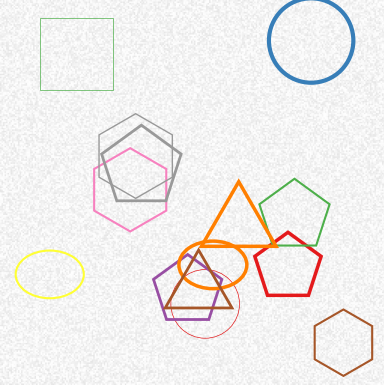[{"shape": "circle", "thickness": 0.5, "radius": 0.45, "center": [0.533, 0.211]}, {"shape": "pentagon", "thickness": 2.5, "radius": 0.45, "center": [0.748, 0.306]}, {"shape": "circle", "thickness": 3, "radius": 0.55, "center": [0.808, 0.895]}, {"shape": "pentagon", "thickness": 1.5, "radius": 0.48, "center": [0.765, 0.44]}, {"shape": "square", "thickness": 0.5, "radius": 0.47, "center": [0.198, 0.86]}, {"shape": "pentagon", "thickness": 2, "radius": 0.47, "center": [0.487, 0.246]}, {"shape": "triangle", "thickness": 2.5, "radius": 0.56, "center": [0.62, 0.416]}, {"shape": "oval", "thickness": 2.5, "radius": 0.44, "center": [0.553, 0.312]}, {"shape": "oval", "thickness": 1.5, "radius": 0.44, "center": [0.129, 0.287]}, {"shape": "triangle", "thickness": 2, "radius": 0.5, "center": [0.516, 0.25]}, {"shape": "hexagon", "thickness": 1.5, "radius": 0.43, "center": [0.892, 0.11]}, {"shape": "hexagon", "thickness": 1.5, "radius": 0.54, "center": [0.338, 0.507]}, {"shape": "hexagon", "thickness": 1, "radius": 0.55, "center": [0.352, 0.595]}, {"shape": "pentagon", "thickness": 2, "radius": 0.54, "center": [0.367, 0.566]}]